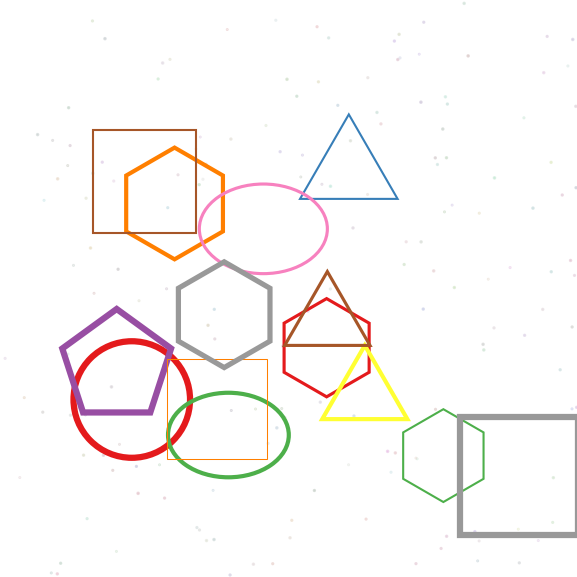[{"shape": "hexagon", "thickness": 1.5, "radius": 0.43, "center": [0.566, 0.397]}, {"shape": "circle", "thickness": 3, "radius": 0.5, "center": [0.228, 0.307]}, {"shape": "triangle", "thickness": 1, "radius": 0.49, "center": [0.604, 0.704]}, {"shape": "oval", "thickness": 2, "radius": 0.52, "center": [0.396, 0.246]}, {"shape": "hexagon", "thickness": 1, "radius": 0.4, "center": [0.768, 0.21]}, {"shape": "pentagon", "thickness": 3, "radius": 0.5, "center": [0.202, 0.365]}, {"shape": "square", "thickness": 0.5, "radius": 0.43, "center": [0.376, 0.29]}, {"shape": "hexagon", "thickness": 2, "radius": 0.48, "center": [0.302, 0.647]}, {"shape": "triangle", "thickness": 2, "radius": 0.43, "center": [0.632, 0.316]}, {"shape": "square", "thickness": 1, "radius": 0.45, "center": [0.25, 0.685]}, {"shape": "triangle", "thickness": 1.5, "radius": 0.43, "center": [0.567, 0.444]}, {"shape": "oval", "thickness": 1.5, "radius": 0.55, "center": [0.456, 0.603]}, {"shape": "square", "thickness": 3, "radius": 0.51, "center": [0.898, 0.175]}, {"shape": "hexagon", "thickness": 2.5, "radius": 0.46, "center": [0.388, 0.454]}]